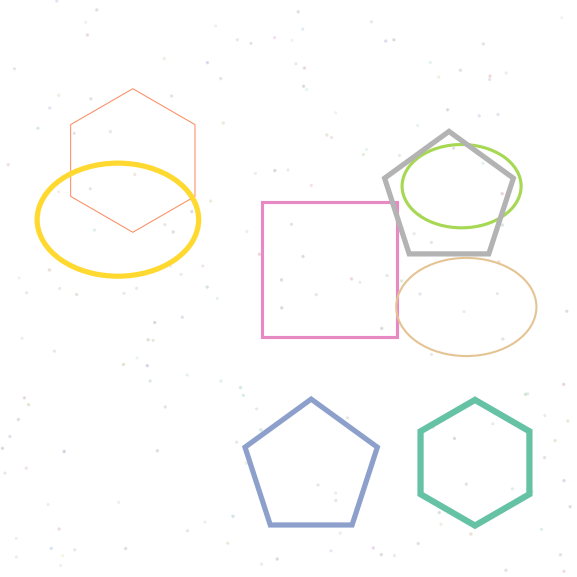[{"shape": "hexagon", "thickness": 3, "radius": 0.54, "center": [0.822, 0.198]}, {"shape": "hexagon", "thickness": 0.5, "radius": 0.62, "center": [0.23, 0.721]}, {"shape": "pentagon", "thickness": 2.5, "radius": 0.6, "center": [0.539, 0.188]}, {"shape": "square", "thickness": 1.5, "radius": 0.58, "center": [0.571, 0.533]}, {"shape": "oval", "thickness": 1.5, "radius": 0.52, "center": [0.799, 0.677]}, {"shape": "oval", "thickness": 2.5, "radius": 0.7, "center": [0.204, 0.619]}, {"shape": "oval", "thickness": 1, "radius": 0.61, "center": [0.807, 0.468]}, {"shape": "pentagon", "thickness": 2.5, "radius": 0.59, "center": [0.777, 0.654]}]